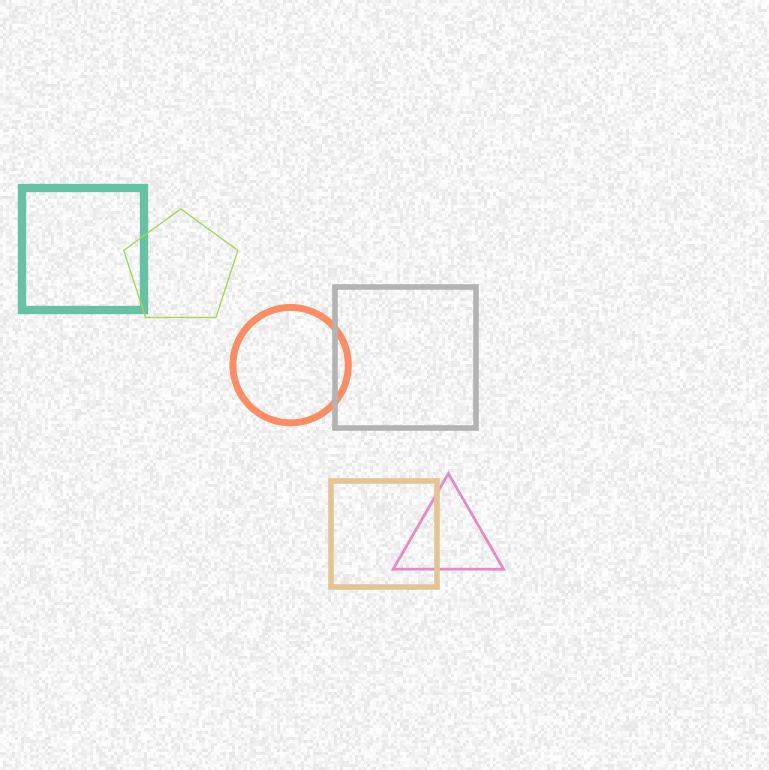[{"shape": "square", "thickness": 3, "radius": 0.4, "center": [0.107, 0.676]}, {"shape": "circle", "thickness": 2.5, "radius": 0.37, "center": [0.377, 0.526]}, {"shape": "triangle", "thickness": 1, "radius": 0.41, "center": [0.582, 0.302]}, {"shape": "pentagon", "thickness": 0.5, "radius": 0.39, "center": [0.235, 0.651]}, {"shape": "square", "thickness": 2, "radius": 0.34, "center": [0.498, 0.306]}, {"shape": "square", "thickness": 2, "radius": 0.46, "center": [0.527, 0.536]}]